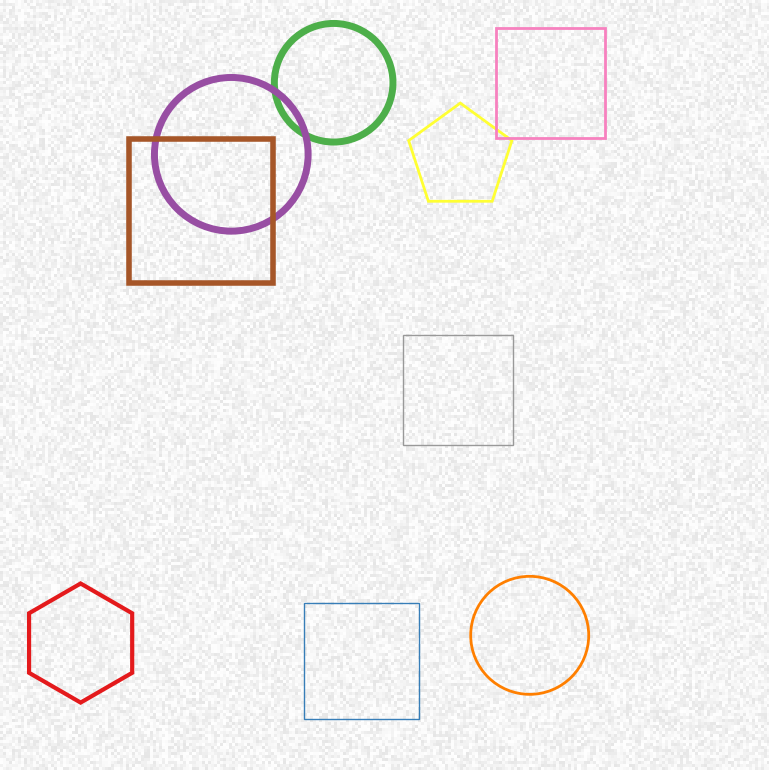[{"shape": "hexagon", "thickness": 1.5, "radius": 0.39, "center": [0.105, 0.165]}, {"shape": "square", "thickness": 0.5, "radius": 0.37, "center": [0.47, 0.142]}, {"shape": "circle", "thickness": 2.5, "radius": 0.39, "center": [0.433, 0.893]}, {"shape": "circle", "thickness": 2.5, "radius": 0.5, "center": [0.3, 0.8]}, {"shape": "circle", "thickness": 1, "radius": 0.38, "center": [0.688, 0.175]}, {"shape": "pentagon", "thickness": 1, "radius": 0.35, "center": [0.598, 0.796]}, {"shape": "square", "thickness": 2, "radius": 0.47, "center": [0.261, 0.726]}, {"shape": "square", "thickness": 1, "radius": 0.36, "center": [0.715, 0.892]}, {"shape": "square", "thickness": 0.5, "radius": 0.36, "center": [0.594, 0.494]}]